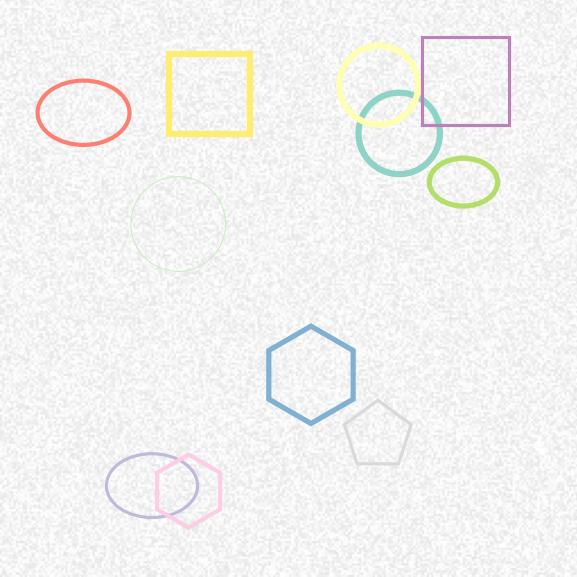[{"shape": "circle", "thickness": 3, "radius": 0.35, "center": [0.691, 0.768]}, {"shape": "circle", "thickness": 3, "radius": 0.34, "center": [0.656, 0.852]}, {"shape": "oval", "thickness": 1.5, "radius": 0.39, "center": [0.263, 0.158]}, {"shape": "oval", "thickness": 2, "radius": 0.4, "center": [0.145, 0.804]}, {"shape": "hexagon", "thickness": 2.5, "radius": 0.42, "center": [0.538, 0.35]}, {"shape": "oval", "thickness": 2.5, "radius": 0.3, "center": [0.802, 0.684]}, {"shape": "hexagon", "thickness": 2, "radius": 0.32, "center": [0.327, 0.149]}, {"shape": "pentagon", "thickness": 1.5, "radius": 0.3, "center": [0.654, 0.245]}, {"shape": "square", "thickness": 1.5, "radius": 0.38, "center": [0.806, 0.859]}, {"shape": "circle", "thickness": 0.5, "radius": 0.41, "center": [0.309, 0.611]}, {"shape": "square", "thickness": 3, "radius": 0.35, "center": [0.363, 0.836]}]